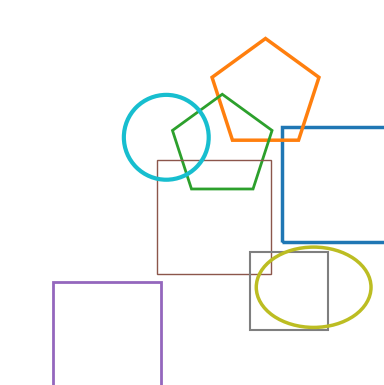[{"shape": "square", "thickness": 2.5, "radius": 0.75, "center": [0.882, 0.521]}, {"shape": "pentagon", "thickness": 2.5, "radius": 0.73, "center": [0.69, 0.754]}, {"shape": "pentagon", "thickness": 2, "radius": 0.68, "center": [0.577, 0.619]}, {"shape": "square", "thickness": 2, "radius": 0.7, "center": [0.278, 0.127]}, {"shape": "square", "thickness": 1, "radius": 0.74, "center": [0.556, 0.436]}, {"shape": "square", "thickness": 1.5, "radius": 0.51, "center": [0.751, 0.245]}, {"shape": "oval", "thickness": 2.5, "radius": 0.75, "center": [0.815, 0.254]}, {"shape": "circle", "thickness": 3, "radius": 0.55, "center": [0.432, 0.643]}]